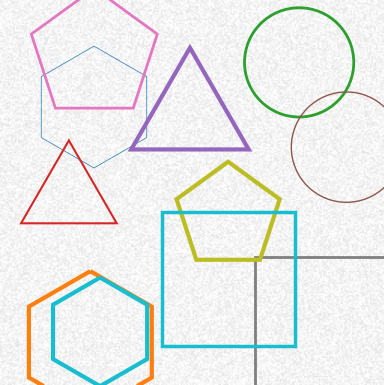[{"shape": "hexagon", "thickness": 0.5, "radius": 0.79, "center": [0.244, 0.722]}, {"shape": "hexagon", "thickness": 3, "radius": 0.92, "center": [0.235, 0.111]}, {"shape": "circle", "thickness": 2, "radius": 0.71, "center": [0.777, 0.838]}, {"shape": "triangle", "thickness": 1.5, "radius": 0.72, "center": [0.179, 0.492]}, {"shape": "triangle", "thickness": 3, "radius": 0.88, "center": [0.493, 0.7]}, {"shape": "circle", "thickness": 1, "radius": 0.72, "center": [0.9, 0.618]}, {"shape": "pentagon", "thickness": 2, "radius": 0.86, "center": [0.245, 0.858]}, {"shape": "square", "thickness": 2, "radius": 0.88, "center": [0.838, 0.156]}, {"shape": "pentagon", "thickness": 3, "radius": 0.7, "center": [0.593, 0.439]}, {"shape": "hexagon", "thickness": 3, "radius": 0.71, "center": [0.26, 0.138]}, {"shape": "square", "thickness": 2.5, "radius": 0.87, "center": [0.593, 0.276]}]